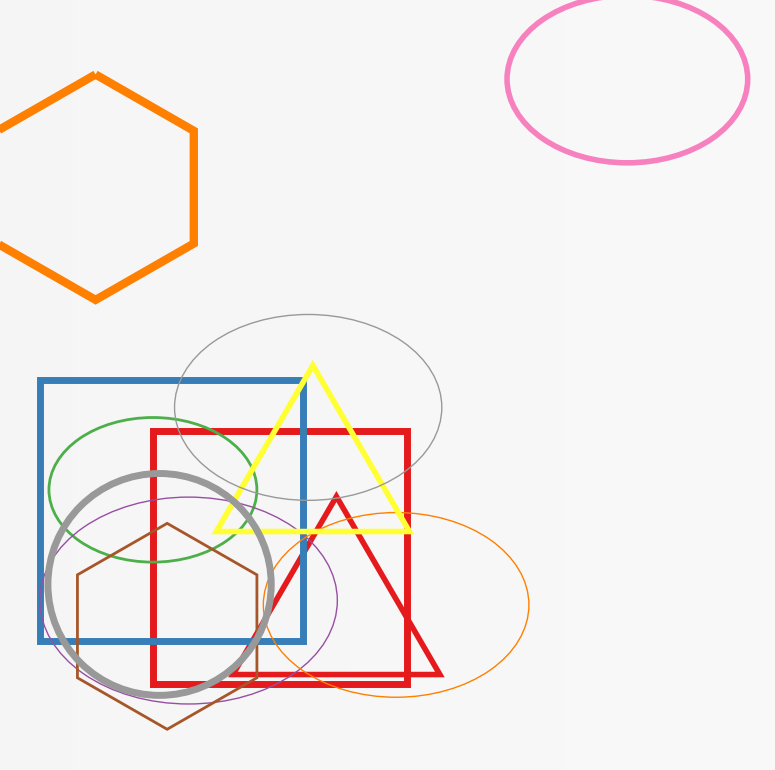[{"shape": "triangle", "thickness": 2, "radius": 0.77, "center": [0.434, 0.201]}, {"shape": "square", "thickness": 2.5, "radius": 0.82, "center": [0.362, 0.276]}, {"shape": "square", "thickness": 2.5, "radius": 0.85, "center": [0.221, 0.337]}, {"shape": "oval", "thickness": 1, "radius": 0.67, "center": [0.197, 0.364]}, {"shape": "oval", "thickness": 0.5, "radius": 0.96, "center": [0.243, 0.22]}, {"shape": "hexagon", "thickness": 3, "radius": 0.73, "center": [0.123, 0.757]}, {"shape": "oval", "thickness": 0.5, "radius": 0.86, "center": [0.511, 0.214]}, {"shape": "triangle", "thickness": 2, "radius": 0.72, "center": [0.404, 0.382]}, {"shape": "hexagon", "thickness": 1, "radius": 0.67, "center": [0.216, 0.187]}, {"shape": "oval", "thickness": 2, "radius": 0.78, "center": [0.81, 0.897]}, {"shape": "oval", "thickness": 0.5, "radius": 0.86, "center": [0.398, 0.471]}, {"shape": "circle", "thickness": 2.5, "radius": 0.72, "center": [0.206, 0.241]}]